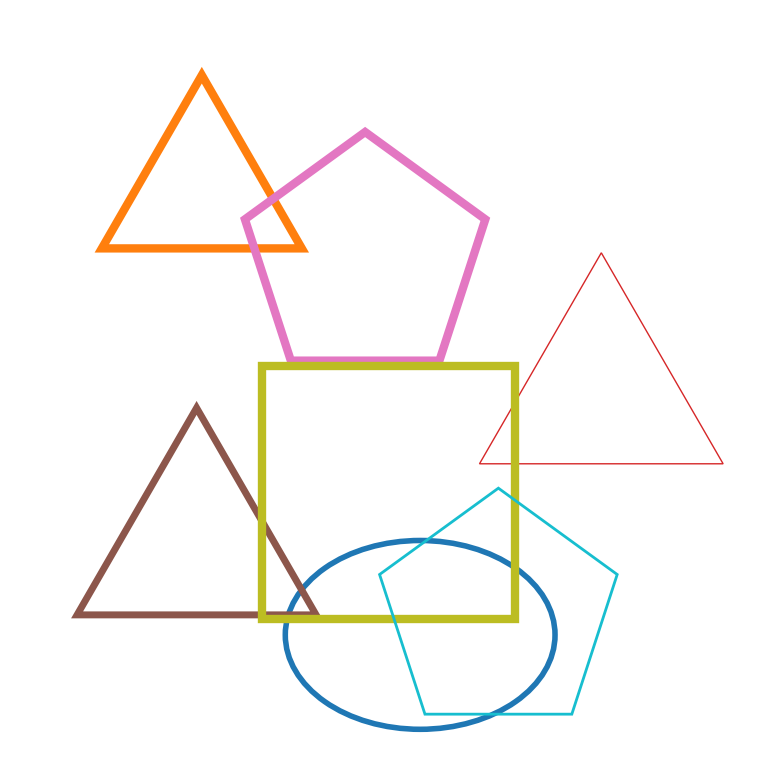[{"shape": "oval", "thickness": 2, "radius": 0.88, "center": [0.546, 0.175]}, {"shape": "triangle", "thickness": 3, "radius": 0.75, "center": [0.262, 0.752]}, {"shape": "triangle", "thickness": 0.5, "radius": 0.91, "center": [0.781, 0.489]}, {"shape": "triangle", "thickness": 2.5, "radius": 0.9, "center": [0.255, 0.291]}, {"shape": "pentagon", "thickness": 3, "radius": 0.82, "center": [0.474, 0.664]}, {"shape": "square", "thickness": 3, "radius": 0.82, "center": [0.505, 0.361]}, {"shape": "pentagon", "thickness": 1, "radius": 0.81, "center": [0.647, 0.204]}]